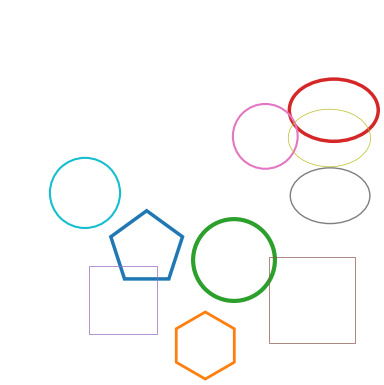[{"shape": "pentagon", "thickness": 2.5, "radius": 0.49, "center": [0.381, 0.355]}, {"shape": "hexagon", "thickness": 2, "radius": 0.44, "center": [0.533, 0.103]}, {"shape": "circle", "thickness": 3, "radius": 0.53, "center": [0.608, 0.325]}, {"shape": "oval", "thickness": 2.5, "radius": 0.58, "center": [0.867, 0.714]}, {"shape": "square", "thickness": 0.5, "radius": 0.44, "center": [0.32, 0.221]}, {"shape": "square", "thickness": 0.5, "radius": 0.56, "center": [0.811, 0.22]}, {"shape": "circle", "thickness": 1.5, "radius": 0.42, "center": [0.689, 0.646]}, {"shape": "oval", "thickness": 1, "radius": 0.52, "center": [0.857, 0.492]}, {"shape": "oval", "thickness": 0.5, "radius": 0.53, "center": [0.856, 0.642]}, {"shape": "circle", "thickness": 1.5, "radius": 0.46, "center": [0.221, 0.499]}]